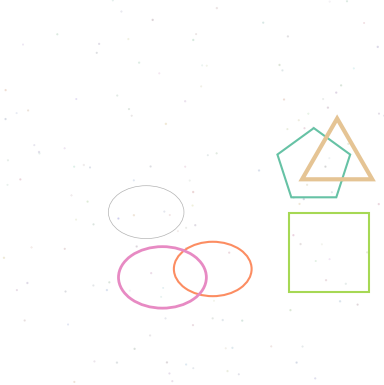[{"shape": "pentagon", "thickness": 1.5, "radius": 0.5, "center": [0.815, 0.568]}, {"shape": "oval", "thickness": 1.5, "radius": 0.5, "center": [0.553, 0.301]}, {"shape": "oval", "thickness": 2, "radius": 0.57, "center": [0.422, 0.28]}, {"shape": "square", "thickness": 1.5, "radius": 0.51, "center": [0.855, 0.345]}, {"shape": "triangle", "thickness": 3, "radius": 0.53, "center": [0.876, 0.587]}, {"shape": "oval", "thickness": 0.5, "radius": 0.49, "center": [0.38, 0.449]}]